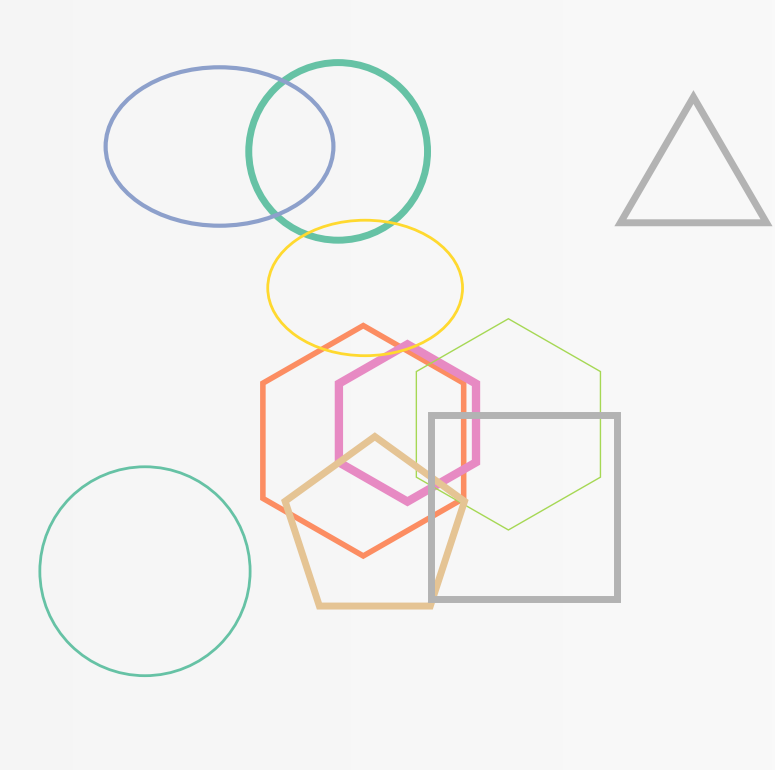[{"shape": "circle", "thickness": 1, "radius": 0.68, "center": [0.187, 0.258]}, {"shape": "circle", "thickness": 2.5, "radius": 0.58, "center": [0.436, 0.803]}, {"shape": "hexagon", "thickness": 2, "radius": 0.75, "center": [0.469, 0.428]}, {"shape": "oval", "thickness": 1.5, "radius": 0.73, "center": [0.283, 0.81]}, {"shape": "hexagon", "thickness": 3, "radius": 0.51, "center": [0.526, 0.451]}, {"shape": "hexagon", "thickness": 0.5, "radius": 0.69, "center": [0.656, 0.449]}, {"shape": "oval", "thickness": 1, "radius": 0.63, "center": [0.471, 0.626]}, {"shape": "pentagon", "thickness": 2.5, "radius": 0.61, "center": [0.484, 0.311]}, {"shape": "triangle", "thickness": 2.5, "radius": 0.54, "center": [0.895, 0.765]}, {"shape": "square", "thickness": 2.5, "radius": 0.6, "center": [0.676, 0.342]}]